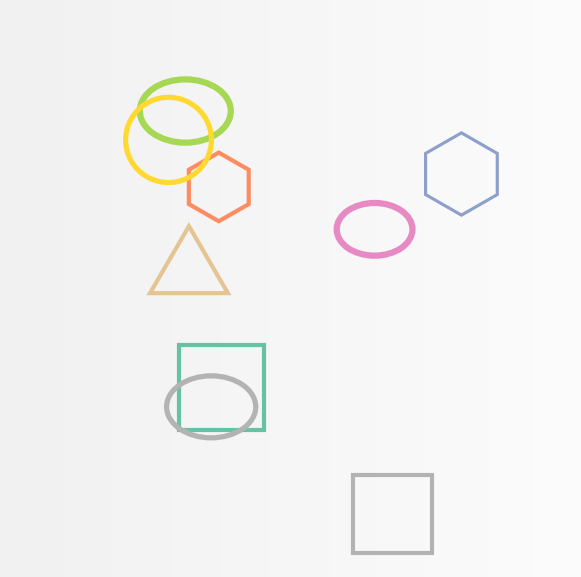[{"shape": "square", "thickness": 2, "radius": 0.37, "center": [0.381, 0.328]}, {"shape": "hexagon", "thickness": 2, "radius": 0.3, "center": [0.376, 0.675]}, {"shape": "hexagon", "thickness": 1.5, "radius": 0.36, "center": [0.794, 0.698]}, {"shape": "oval", "thickness": 3, "radius": 0.33, "center": [0.644, 0.602]}, {"shape": "oval", "thickness": 3, "radius": 0.39, "center": [0.319, 0.807]}, {"shape": "circle", "thickness": 2.5, "radius": 0.37, "center": [0.29, 0.757]}, {"shape": "triangle", "thickness": 2, "radius": 0.39, "center": [0.325, 0.53]}, {"shape": "oval", "thickness": 2.5, "radius": 0.38, "center": [0.363, 0.295]}, {"shape": "square", "thickness": 2, "radius": 0.34, "center": [0.675, 0.109]}]